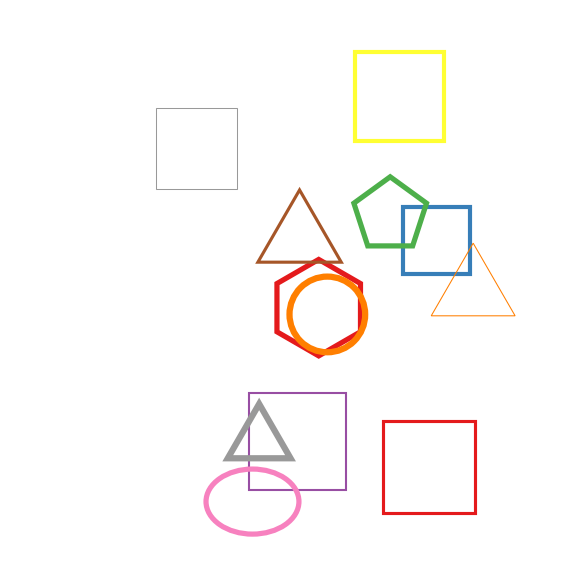[{"shape": "square", "thickness": 1.5, "radius": 0.4, "center": [0.743, 0.191]}, {"shape": "hexagon", "thickness": 2.5, "radius": 0.42, "center": [0.552, 0.466]}, {"shape": "square", "thickness": 2, "radius": 0.29, "center": [0.756, 0.582]}, {"shape": "pentagon", "thickness": 2.5, "radius": 0.33, "center": [0.676, 0.627]}, {"shape": "square", "thickness": 1, "radius": 0.42, "center": [0.516, 0.235]}, {"shape": "circle", "thickness": 3, "radius": 0.33, "center": [0.567, 0.455]}, {"shape": "triangle", "thickness": 0.5, "radius": 0.42, "center": [0.819, 0.494]}, {"shape": "square", "thickness": 2, "radius": 0.39, "center": [0.692, 0.832]}, {"shape": "triangle", "thickness": 1.5, "radius": 0.42, "center": [0.519, 0.587]}, {"shape": "oval", "thickness": 2.5, "radius": 0.4, "center": [0.437, 0.131]}, {"shape": "square", "thickness": 0.5, "radius": 0.35, "center": [0.34, 0.742]}, {"shape": "triangle", "thickness": 3, "radius": 0.31, "center": [0.449, 0.237]}]